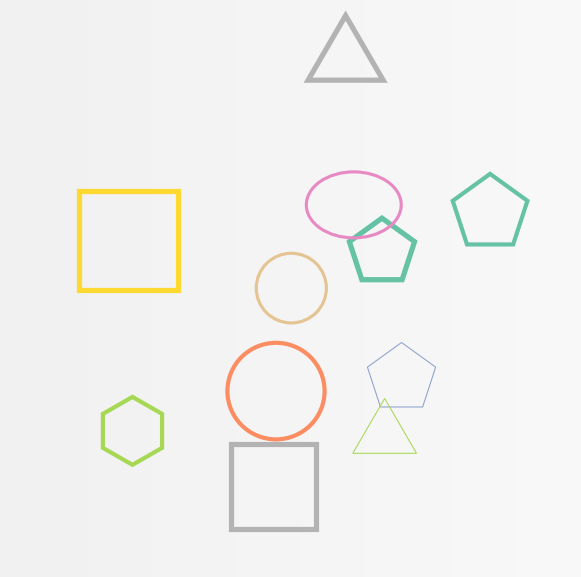[{"shape": "pentagon", "thickness": 2, "radius": 0.34, "center": [0.843, 0.63]}, {"shape": "pentagon", "thickness": 2.5, "radius": 0.29, "center": [0.657, 0.562]}, {"shape": "circle", "thickness": 2, "radius": 0.42, "center": [0.475, 0.322]}, {"shape": "pentagon", "thickness": 0.5, "radius": 0.31, "center": [0.691, 0.344]}, {"shape": "oval", "thickness": 1.5, "radius": 0.41, "center": [0.609, 0.644]}, {"shape": "hexagon", "thickness": 2, "radius": 0.29, "center": [0.228, 0.253]}, {"shape": "triangle", "thickness": 0.5, "radius": 0.32, "center": [0.662, 0.246]}, {"shape": "square", "thickness": 2.5, "radius": 0.42, "center": [0.221, 0.583]}, {"shape": "circle", "thickness": 1.5, "radius": 0.3, "center": [0.501, 0.5]}, {"shape": "triangle", "thickness": 2.5, "radius": 0.37, "center": [0.595, 0.898]}, {"shape": "square", "thickness": 2.5, "radius": 0.37, "center": [0.47, 0.157]}]